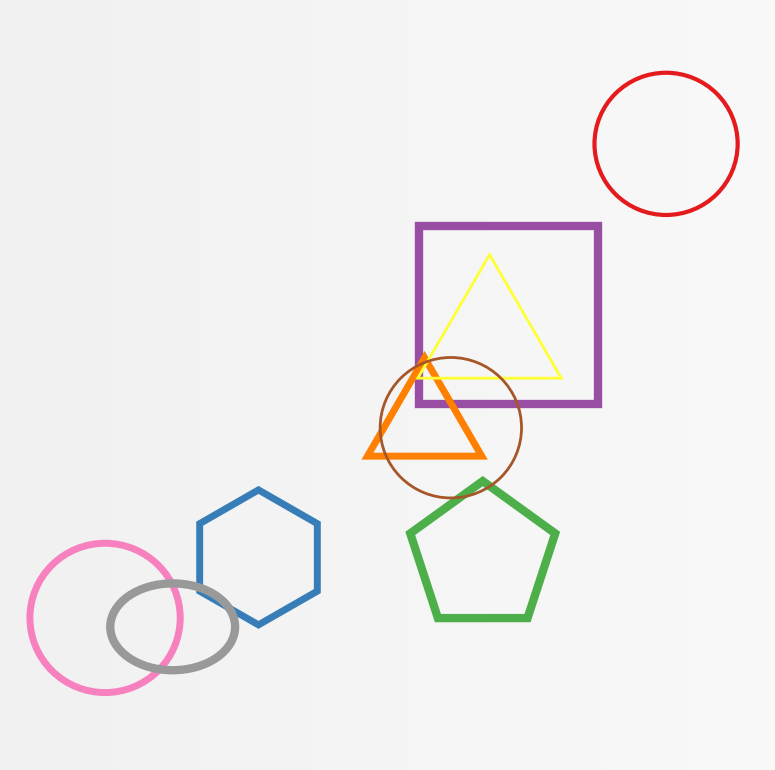[{"shape": "circle", "thickness": 1.5, "radius": 0.46, "center": [0.859, 0.813]}, {"shape": "hexagon", "thickness": 2.5, "radius": 0.44, "center": [0.334, 0.276]}, {"shape": "pentagon", "thickness": 3, "radius": 0.49, "center": [0.623, 0.277]}, {"shape": "square", "thickness": 3, "radius": 0.58, "center": [0.656, 0.591]}, {"shape": "triangle", "thickness": 2.5, "radius": 0.43, "center": [0.548, 0.45]}, {"shape": "triangle", "thickness": 1, "radius": 0.53, "center": [0.632, 0.562]}, {"shape": "circle", "thickness": 1, "radius": 0.46, "center": [0.582, 0.445]}, {"shape": "circle", "thickness": 2.5, "radius": 0.48, "center": [0.136, 0.198]}, {"shape": "oval", "thickness": 3, "radius": 0.4, "center": [0.223, 0.186]}]